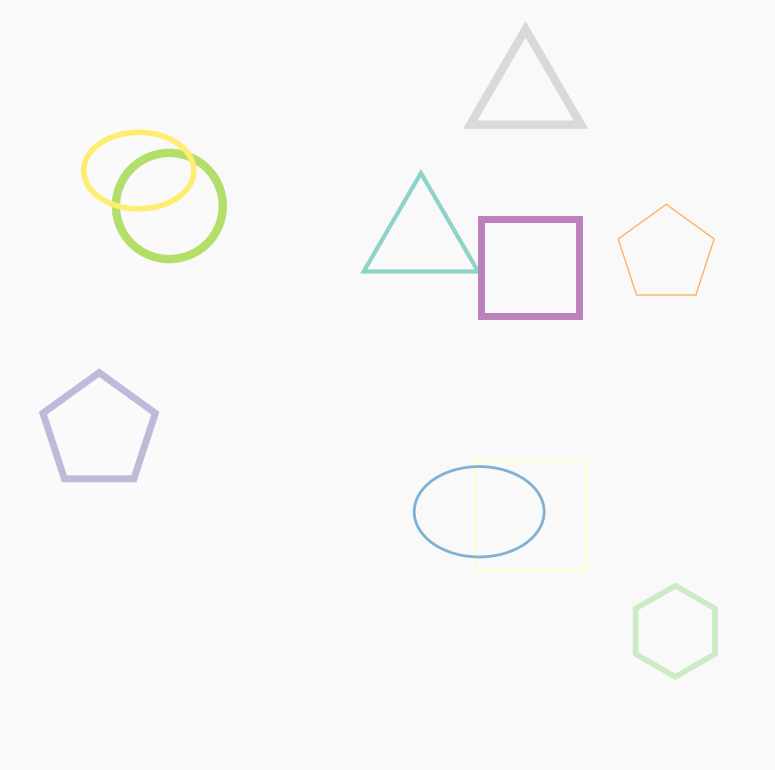[{"shape": "triangle", "thickness": 1.5, "radius": 0.43, "center": [0.543, 0.69]}, {"shape": "square", "thickness": 0.5, "radius": 0.36, "center": [0.684, 0.331]}, {"shape": "pentagon", "thickness": 2.5, "radius": 0.38, "center": [0.128, 0.44]}, {"shape": "oval", "thickness": 1, "radius": 0.42, "center": [0.618, 0.335]}, {"shape": "pentagon", "thickness": 0.5, "radius": 0.33, "center": [0.86, 0.67]}, {"shape": "circle", "thickness": 3, "radius": 0.34, "center": [0.219, 0.732]}, {"shape": "triangle", "thickness": 3, "radius": 0.41, "center": [0.678, 0.879]}, {"shape": "square", "thickness": 2.5, "radius": 0.32, "center": [0.684, 0.653]}, {"shape": "hexagon", "thickness": 2, "radius": 0.3, "center": [0.871, 0.18]}, {"shape": "oval", "thickness": 2, "radius": 0.36, "center": [0.179, 0.778]}]